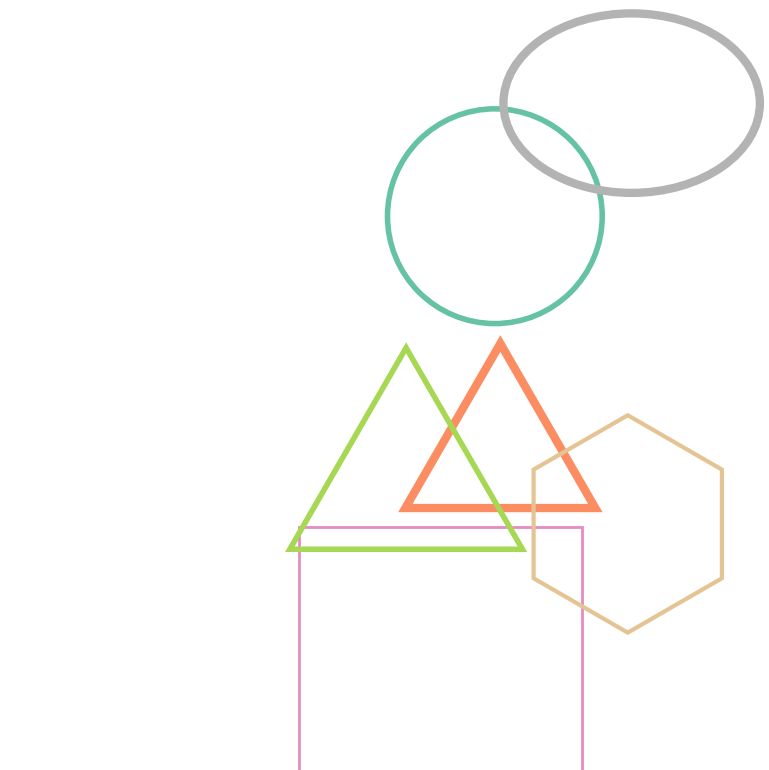[{"shape": "circle", "thickness": 2, "radius": 0.7, "center": [0.643, 0.719]}, {"shape": "triangle", "thickness": 3, "radius": 0.71, "center": [0.65, 0.411]}, {"shape": "square", "thickness": 1, "radius": 0.92, "center": [0.572, 0.131]}, {"shape": "triangle", "thickness": 2, "radius": 0.87, "center": [0.527, 0.374]}, {"shape": "hexagon", "thickness": 1.5, "radius": 0.71, "center": [0.815, 0.32]}, {"shape": "oval", "thickness": 3, "radius": 0.83, "center": [0.82, 0.866]}]